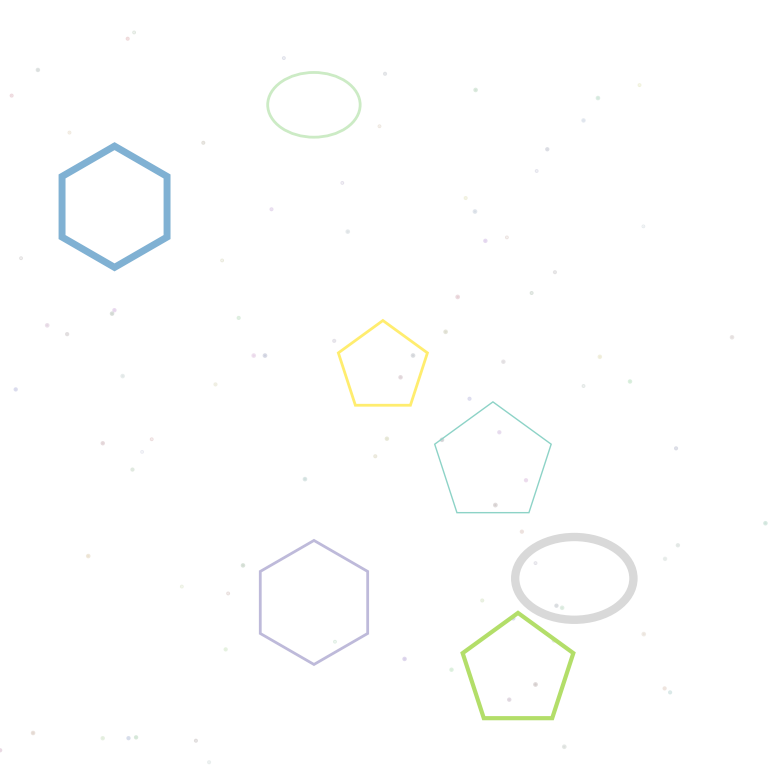[{"shape": "pentagon", "thickness": 0.5, "radius": 0.4, "center": [0.64, 0.399]}, {"shape": "hexagon", "thickness": 1, "radius": 0.4, "center": [0.408, 0.218]}, {"shape": "hexagon", "thickness": 2.5, "radius": 0.39, "center": [0.149, 0.731]}, {"shape": "pentagon", "thickness": 1.5, "radius": 0.38, "center": [0.673, 0.128]}, {"shape": "oval", "thickness": 3, "radius": 0.38, "center": [0.746, 0.249]}, {"shape": "oval", "thickness": 1, "radius": 0.3, "center": [0.408, 0.864]}, {"shape": "pentagon", "thickness": 1, "radius": 0.3, "center": [0.497, 0.523]}]